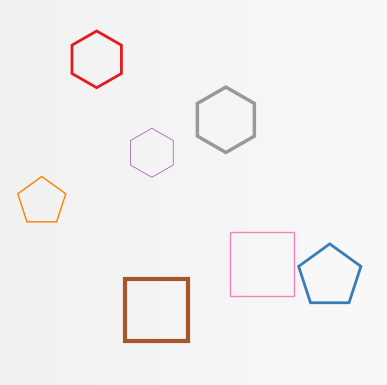[{"shape": "hexagon", "thickness": 2, "radius": 0.37, "center": [0.25, 0.846]}, {"shape": "pentagon", "thickness": 2, "radius": 0.42, "center": [0.851, 0.282]}, {"shape": "hexagon", "thickness": 0.5, "radius": 0.32, "center": [0.392, 0.603]}, {"shape": "pentagon", "thickness": 1, "radius": 0.33, "center": [0.108, 0.477]}, {"shape": "square", "thickness": 3, "radius": 0.41, "center": [0.404, 0.195]}, {"shape": "square", "thickness": 1, "radius": 0.41, "center": [0.676, 0.313]}, {"shape": "hexagon", "thickness": 2.5, "radius": 0.42, "center": [0.583, 0.689]}]